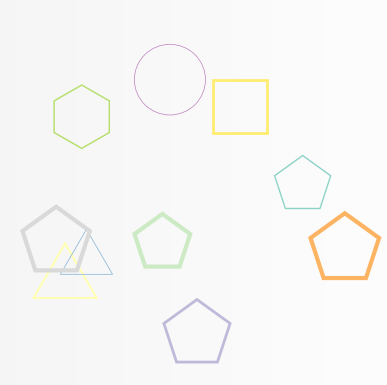[{"shape": "pentagon", "thickness": 1, "radius": 0.38, "center": [0.781, 0.52]}, {"shape": "triangle", "thickness": 1.5, "radius": 0.47, "center": [0.168, 0.273]}, {"shape": "pentagon", "thickness": 2, "radius": 0.45, "center": [0.508, 0.132]}, {"shape": "triangle", "thickness": 0.5, "radius": 0.39, "center": [0.223, 0.326]}, {"shape": "pentagon", "thickness": 3, "radius": 0.47, "center": [0.89, 0.353]}, {"shape": "hexagon", "thickness": 1, "radius": 0.41, "center": [0.211, 0.697]}, {"shape": "pentagon", "thickness": 3, "radius": 0.46, "center": [0.145, 0.372]}, {"shape": "circle", "thickness": 0.5, "radius": 0.46, "center": [0.438, 0.793]}, {"shape": "pentagon", "thickness": 3, "radius": 0.38, "center": [0.419, 0.369]}, {"shape": "square", "thickness": 2, "radius": 0.35, "center": [0.619, 0.723]}]